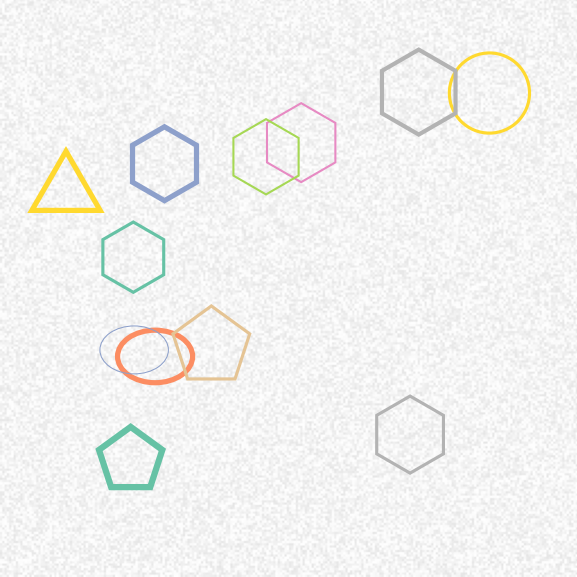[{"shape": "hexagon", "thickness": 1.5, "radius": 0.3, "center": [0.231, 0.554]}, {"shape": "pentagon", "thickness": 3, "radius": 0.29, "center": [0.226, 0.202]}, {"shape": "oval", "thickness": 2.5, "radius": 0.32, "center": [0.269, 0.382]}, {"shape": "oval", "thickness": 0.5, "radius": 0.3, "center": [0.232, 0.393]}, {"shape": "hexagon", "thickness": 2.5, "radius": 0.32, "center": [0.285, 0.716]}, {"shape": "hexagon", "thickness": 1, "radius": 0.34, "center": [0.522, 0.752]}, {"shape": "hexagon", "thickness": 1, "radius": 0.33, "center": [0.461, 0.728]}, {"shape": "triangle", "thickness": 2.5, "radius": 0.34, "center": [0.114, 0.669]}, {"shape": "circle", "thickness": 1.5, "radius": 0.35, "center": [0.848, 0.838]}, {"shape": "pentagon", "thickness": 1.5, "radius": 0.35, "center": [0.366, 0.399]}, {"shape": "hexagon", "thickness": 2, "radius": 0.37, "center": [0.725, 0.84]}, {"shape": "hexagon", "thickness": 1.5, "radius": 0.33, "center": [0.71, 0.247]}]